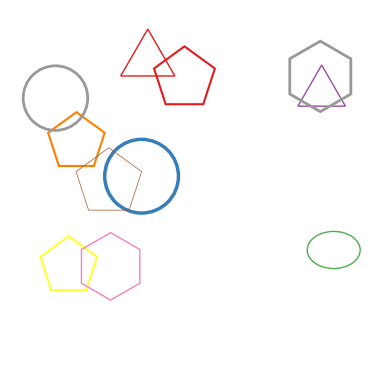[{"shape": "pentagon", "thickness": 1.5, "radius": 0.42, "center": [0.479, 0.796]}, {"shape": "triangle", "thickness": 1, "radius": 0.41, "center": [0.384, 0.843]}, {"shape": "circle", "thickness": 2.5, "radius": 0.48, "center": [0.368, 0.542]}, {"shape": "oval", "thickness": 1, "radius": 0.34, "center": [0.867, 0.351]}, {"shape": "triangle", "thickness": 1, "radius": 0.36, "center": [0.836, 0.76]}, {"shape": "pentagon", "thickness": 1.5, "radius": 0.39, "center": [0.198, 0.631]}, {"shape": "pentagon", "thickness": 1.5, "radius": 0.39, "center": [0.179, 0.309]}, {"shape": "pentagon", "thickness": 0.5, "radius": 0.45, "center": [0.283, 0.527]}, {"shape": "hexagon", "thickness": 1, "radius": 0.44, "center": [0.287, 0.308]}, {"shape": "hexagon", "thickness": 2, "radius": 0.46, "center": [0.832, 0.802]}, {"shape": "circle", "thickness": 2, "radius": 0.42, "center": [0.144, 0.745]}]